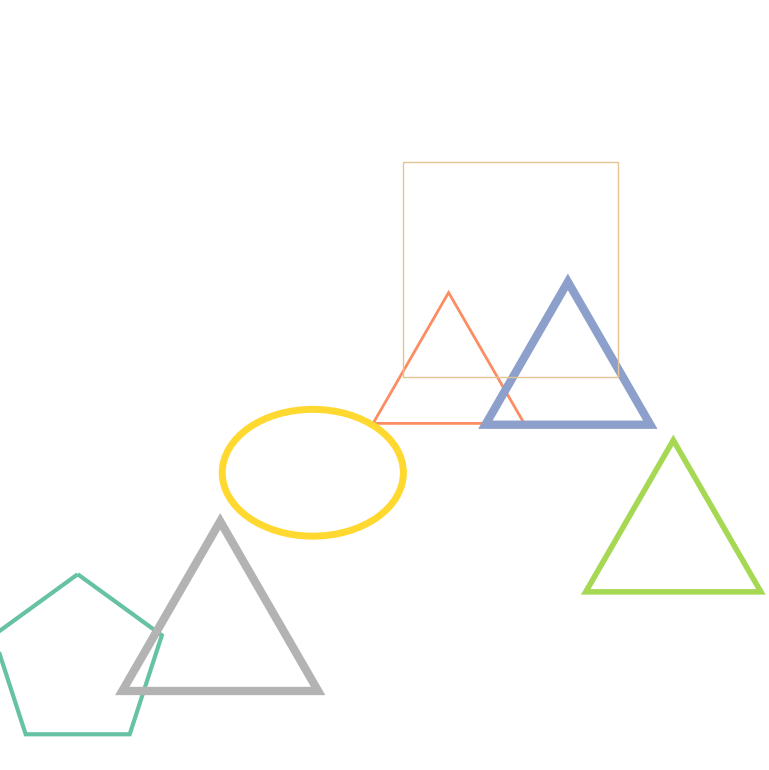[{"shape": "pentagon", "thickness": 1.5, "radius": 0.57, "center": [0.101, 0.139]}, {"shape": "triangle", "thickness": 1, "radius": 0.57, "center": [0.583, 0.507]}, {"shape": "triangle", "thickness": 3, "radius": 0.62, "center": [0.737, 0.51]}, {"shape": "triangle", "thickness": 2, "radius": 0.66, "center": [0.874, 0.297]}, {"shape": "oval", "thickness": 2.5, "radius": 0.59, "center": [0.406, 0.386]}, {"shape": "square", "thickness": 0.5, "radius": 0.7, "center": [0.663, 0.65]}, {"shape": "triangle", "thickness": 3, "radius": 0.73, "center": [0.286, 0.176]}]